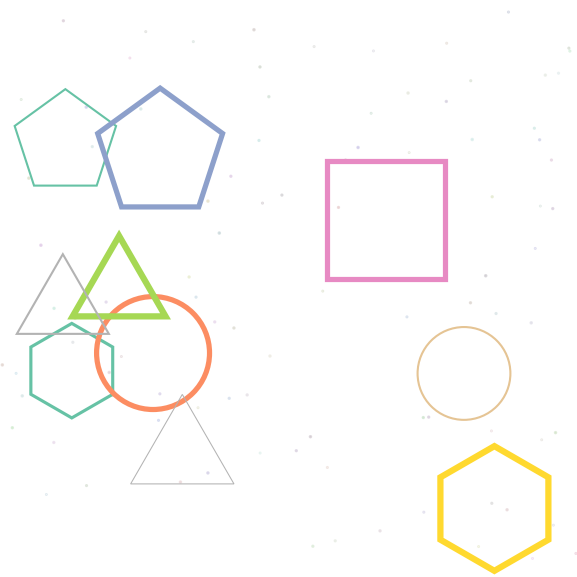[{"shape": "hexagon", "thickness": 1.5, "radius": 0.41, "center": [0.124, 0.357]}, {"shape": "pentagon", "thickness": 1, "radius": 0.46, "center": [0.113, 0.752]}, {"shape": "circle", "thickness": 2.5, "radius": 0.49, "center": [0.265, 0.388]}, {"shape": "pentagon", "thickness": 2.5, "radius": 0.57, "center": [0.277, 0.733]}, {"shape": "square", "thickness": 2.5, "radius": 0.51, "center": [0.668, 0.618]}, {"shape": "triangle", "thickness": 3, "radius": 0.46, "center": [0.206, 0.498]}, {"shape": "hexagon", "thickness": 3, "radius": 0.54, "center": [0.856, 0.119]}, {"shape": "circle", "thickness": 1, "radius": 0.4, "center": [0.803, 0.352]}, {"shape": "triangle", "thickness": 1, "radius": 0.46, "center": [0.109, 0.467]}, {"shape": "triangle", "thickness": 0.5, "radius": 0.52, "center": [0.316, 0.213]}]